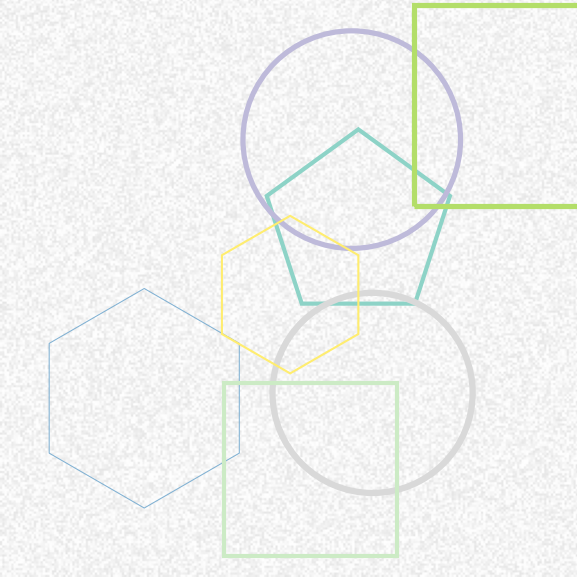[{"shape": "pentagon", "thickness": 2, "radius": 0.83, "center": [0.62, 0.608]}, {"shape": "circle", "thickness": 2.5, "radius": 0.94, "center": [0.609, 0.757]}, {"shape": "hexagon", "thickness": 0.5, "radius": 0.95, "center": [0.25, 0.31]}, {"shape": "square", "thickness": 2.5, "radius": 0.87, "center": [0.891, 0.816]}, {"shape": "circle", "thickness": 3, "radius": 0.87, "center": [0.645, 0.319]}, {"shape": "square", "thickness": 2, "radius": 0.75, "center": [0.538, 0.186]}, {"shape": "hexagon", "thickness": 1, "radius": 0.68, "center": [0.502, 0.489]}]